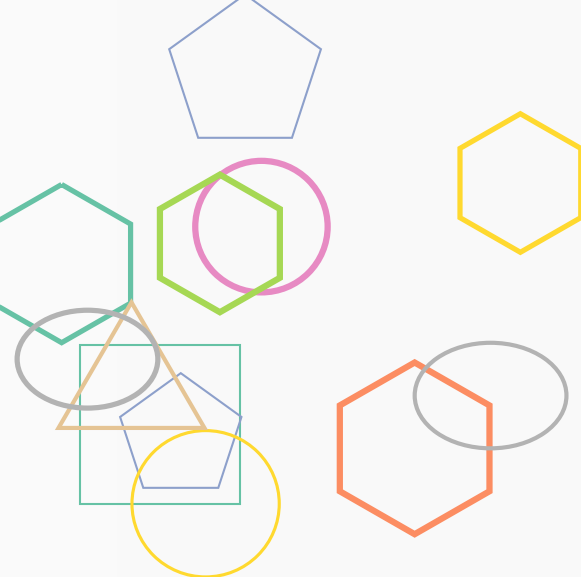[{"shape": "hexagon", "thickness": 2.5, "radius": 0.68, "center": [0.106, 0.543]}, {"shape": "square", "thickness": 1, "radius": 0.69, "center": [0.275, 0.265]}, {"shape": "hexagon", "thickness": 3, "radius": 0.74, "center": [0.713, 0.223]}, {"shape": "pentagon", "thickness": 1, "radius": 0.69, "center": [0.422, 0.872]}, {"shape": "pentagon", "thickness": 1, "radius": 0.55, "center": [0.311, 0.243]}, {"shape": "circle", "thickness": 3, "radius": 0.57, "center": [0.45, 0.607]}, {"shape": "hexagon", "thickness": 3, "radius": 0.6, "center": [0.378, 0.578]}, {"shape": "hexagon", "thickness": 2.5, "radius": 0.6, "center": [0.895, 0.682]}, {"shape": "circle", "thickness": 1.5, "radius": 0.63, "center": [0.354, 0.127]}, {"shape": "triangle", "thickness": 2, "radius": 0.72, "center": [0.226, 0.331]}, {"shape": "oval", "thickness": 2.5, "radius": 0.61, "center": [0.151, 0.377]}, {"shape": "oval", "thickness": 2, "radius": 0.65, "center": [0.844, 0.314]}]